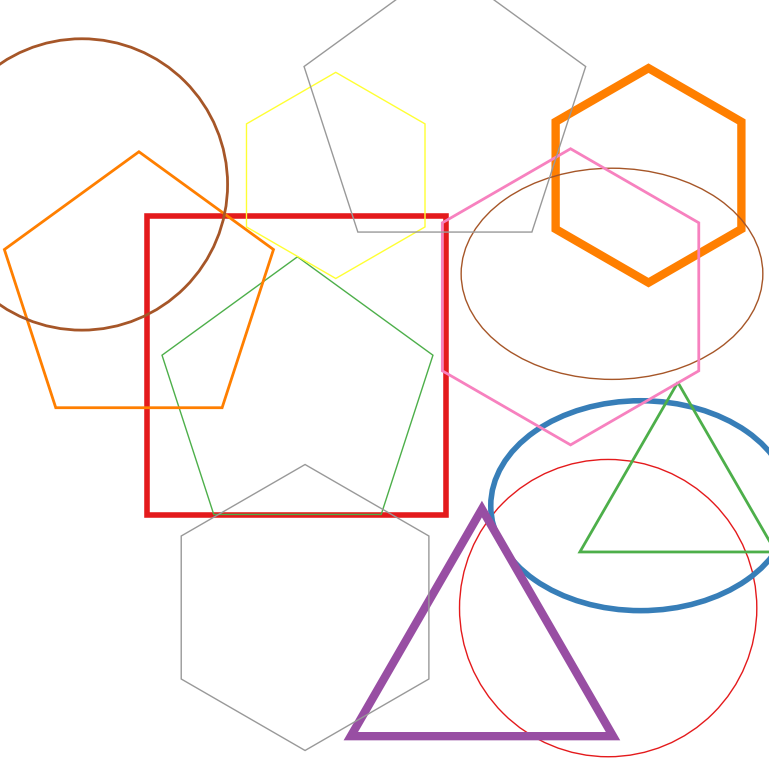[{"shape": "square", "thickness": 2, "radius": 0.97, "center": [0.385, 0.525]}, {"shape": "circle", "thickness": 0.5, "radius": 0.97, "center": [0.79, 0.21]}, {"shape": "oval", "thickness": 2, "radius": 0.97, "center": [0.832, 0.343]}, {"shape": "pentagon", "thickness": 0.5, "radius": 0.92, "center": [0.386, 0.482]}, {"shape": "triangle", "thickness": 1, "radius": 0.73, "center": [0.88, 0.357]}, {"shape": "triangle", "thickness": 3, "radius": 0.98, "center": [0.626, 0.142]}, {"shape": "hexagon", "thickness": 3, "radius": 0.7, "center": [0.842, 0.772]}, {"shape": "pentagon", "thickness": 1, "radius": 0.92, "center": [0.18, 0.619]}, {"shape": "hexagon", "thickness": 0.5, "radius": 0.67, "center": [0.436, 0.772]}, {"shape": "oval", "thickness": 0.5, "radius": 0.98, "center": [0.795, 0.644]}, {"shape": "circle", "thickness": 1, "radius": 0.95, "center": [0.106, 0.76]}, {"shape": "hexagon", "thickness": 1, "radius": 0.96, "center": [0.741, 0.615]}, {"shape": "pentagon", "thickness": 0.5, "radius": 0.96, "center": [0.578, 0.854]}, {"shape": "hexagon", "thickness": 0.5, "radius": 0.93, "center": [0.396, 0.211]}]